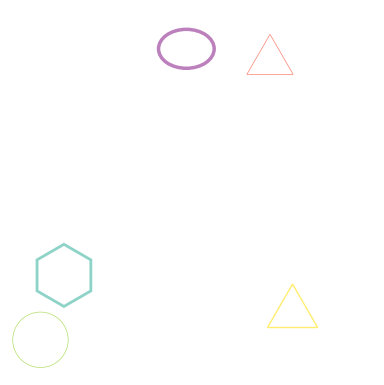[{"shape": "hexagon", "thickness": 2, "radius": 0.4, "center": [0.166, 0.285]}, {"shape": "triangle", "thickness": 0.5, "radius": 0.35, "center": [0.701, 0.841]}, {"shape": "circle", "thickness": 0.5, "radius": 0.36, "center": [0.105, 0.117]}, {"shape": "oval", "thickness": 2.5, "radius": 0.36, "center": [0.484, 0.873]}, {"shape": "triangle", "thickness": 1, "radius": 0.38, "center": [0.76, 0.187]}]